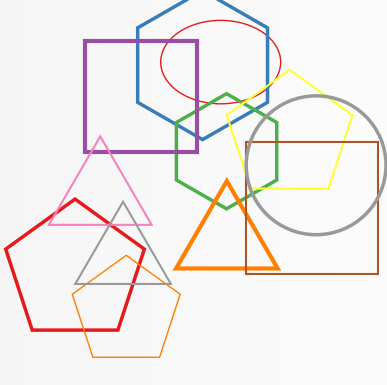[{"shape": "oval", "thickness": 1, "radius": 0.77, "center": [0.57, 0.839]}, {"shape": "pentagon", "thickness": 2.5, "radius": 0.94, "center": [0.194, 0.295]}, {"shape": "hexagon", "thickness": 2.5, "radius": 0.97, "center": [0.523, 0.831]}, {"shape": "hexagon", "thickness": 2.5, "radius": 0.75, "center": [0.585, 0.607]}, {"shape": "square", "thickness": 3, "radius": 0.72, "center": [0.364, 0.749]}, {"shape": "triangle", "thickness": 3, "radius": 0.76, "center": [0.585, 0.378]}, {"shape": "pentagon", "thickness": 1, "radius": 0.73, "center": [0.326, 0.19]}, {"shape": "pentagon", "thickness": 1.5, "radius": 0.85, "center": [0.747, 0.648]}, {"shape": "square", "thickness": 1.5, "radius": 0.85, "center": [0.805, 0.459]}, {"shape": "triangle", "thickness": 1.5, "radius": 0.77, "center": [0.259, 0.493]}, {"shape": "circle", "thickness": 2.5, "radius": 0.9, "center": [0.816, 0.571]}, {"shape": "triangle", "thickness": 1.5, "radius": 0.71, "center": [0.318, 0.334]}]